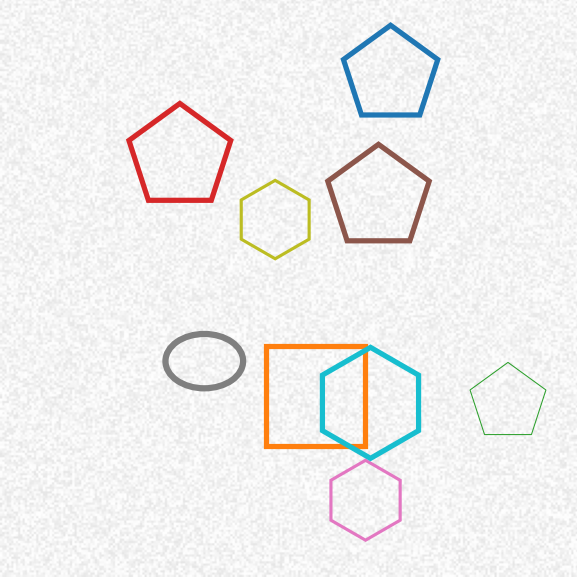[{"shape": "pentagon", "thickness": 2.5, "radius": 0.43, "center": [0.676, 0.87]}, {"shape": "square", "thickness": 2.5, "radius": 0.43, "center": [0.546, 0.313]}, {"shape": "pentagon", "thickness": 0.5, "radius": 0.35, "center": [0.88, 0.303]}, {"shape": "pentagon", "thickness": 2.5, "radius": 0.46, "center": [0.311, 0.727]}, {"shape": "pentagon", "thickness": 2.5, "radius": 0.46, "center": [0.655, 0.657]}, {"shape": "hexagon", "thickness": 1.5, "radius": 0.35, "center": [0.633, 0.133]}, {"shape": "oval", "thickness": 3, "radius": 0.34, "center": [0.354, 0.374]}, {"shape": "hexagon", "thickness": 1.5, "radius": 0.34, "center": [0.477, 0.619]}, {"shape": "hexagon", "thickness": 2.5, "radius": 0.48, "center": [0.642, 0.302]}]